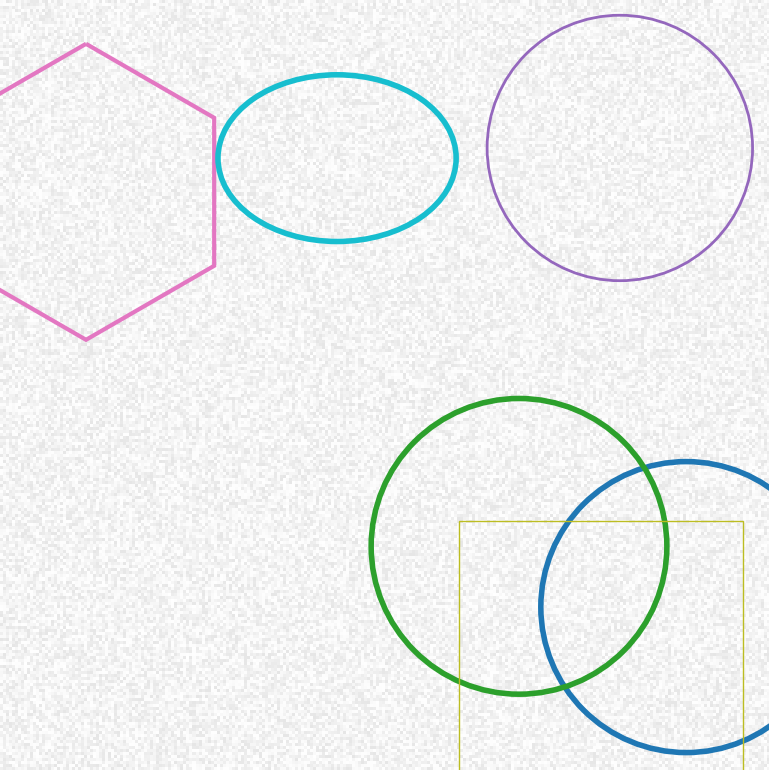[{"shape": "circle", "thickness": 2, "radius": 0.94, "center": [0.891, 0.212]}, {"shape": "circle", "thickness": 2, "radius": 0.96, "center": [0.674, 0.29]}, {"shape": "circle", "thickness": 1, "radius": 0.86, "center": [0.805, 0.808]}, {"shape": "hexagon", "thickness": 1.5, "radius": 0.96, "center": [0.112, 0.751]}, {"shape": "square", "thickness": 0.5, "radius": 0.92, "center": [0.781, 0.139]}, {"shape": "oval", "thickness": 2, "radius": 0.77, "center": [0.438, 0.795]}]